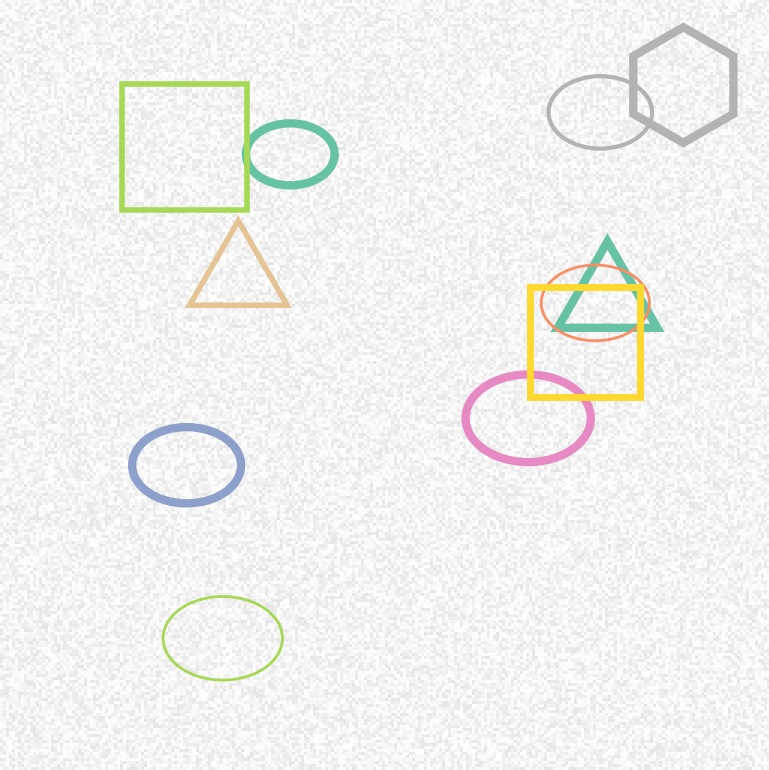[{"shape": "oval", "thickness": 3, "radius": 0.29, "center": [0.377, 0.8]}, {"shape": "triangle", "thickness": 3, "radius": 0.37, "center": [0.789, 0.612]}, {"shape": "oval", "thickness": 1, "radius": 0.35, "center": [0.773, 0.607]}, {"shape": "oval", "thickness": 3, "radius": 0.35, "center": [0.242, 0.396]}, {"shape": "oval", "thickness": 3, "radius": 0.41, "center": [0.686, 0.457]}, {"shape": "square", "thickness": 2, "radius": 0.41, "center": [0.24, 0.809]}, {"shape": "oval", "thickness": 1, "radius": 0.39, "center": [0.289, 0.171]}, {"shape": "square", "thickness": 2.5, "radius": 0.36, "center": [0.76, 0.556]}, {"shape": "triangle", "thickness": 2, "radius": 0.37, "center": [0.309, 0.64]}, {"shape": "oval", "thickness": 1.5, "radius": 0.34, "center": [0.78, 0.854]}, {"shape": "hexagon", "thickness": 3, "radius": 0.38, "center": [0.887, 0.89]}]